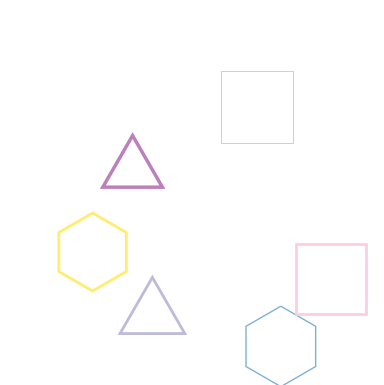[{"shape": "square", "thickness": 0.5, "radius": 0.47, "center": [0.668, 0.723]}, {"shape": "triangle", "thickness": 2, "radius": 0.49, "center": [0.396, 0.182]}, {"shape": "hexagon", "thickness": 1, "radius": 0.52, "center": [0.729, 0.1]}, {"shape": "square", "thickness": 2, "radius": 0.46, "center": [0.859, 0.275]}, {"shape": "triangle", "thickness": 2.5, "radius": 0.45, "center": [0.344, 0.559]}, {"shape": "hexagon", "thickness": 2, "radius": 0.51, "center": [0.24, 0.345]}]